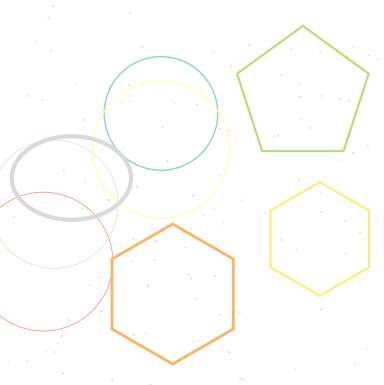[{"shape": "circle", "thickness": 1, "radius": 0.74, "center": [0.418, 0.705]}, {"shape": "circle", "thickness": 1, "radius": 0.89, "center": [0.419, 0.612]}, {"shape": "circle", "thickness": 0.5, "radius": 0.9, "center": [0.113, 0.32]}, {"shape": "hexagon", "thickness": 2, "radius": 0.91, "center": [0.448, 0.236]}, {"shape": "pentagon", "thickness": 1.5, "radius": 0.9, "center": [0.787, 0.753]}, {"shape": "oval", "thickness": 3, "radius": 0.77, "center": [0.185, 0.538]}, {"shape": "circle", "thickness": 0.5, "radius": 0.83, "center": [0.14, 0.47]}, {"shape": "hexagon", "thickness": 1.5, "radius": 0.74, "center": [0.831, 0.379]}]